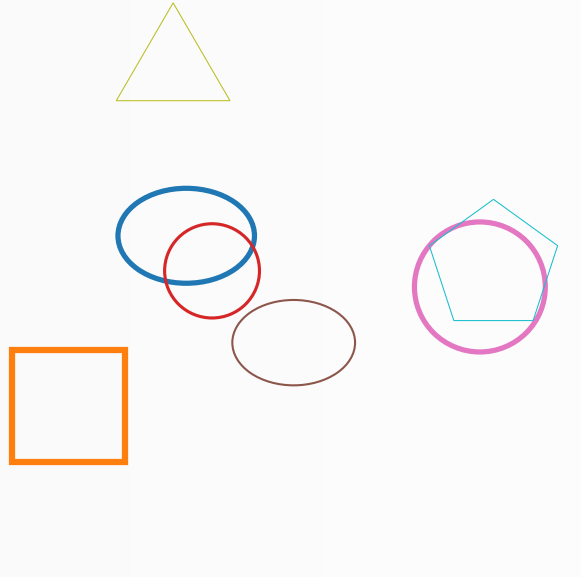[{"shape": "oval", "thickness": 2.5, "radius": 0.59, "center": [0.32, 0.591]}, {"shape": "square", "thickness": 3, "radius": 0.48, "center": [0.118, 0.296]}, {"shape": "circle", "thickness": 1.5, "radius": 0.41, "center": [0.365, 0.53]}, {"shape": "oval", "thickness": 1, "radius": 0.53, "center": [0.505, 0.406]}, {"shape": "circle", "thickness": 2.5, "radius": 0.56, "center": [0.826, 0.502]}, {"shape": "triangle", "thickness": 0.5, "radius": 0.56, "center": [0.298, 0.881]}, {"shape": "pentagon", "thickness": 0.5, "radius": 0.58, "center": [0.849, 0.538]}]